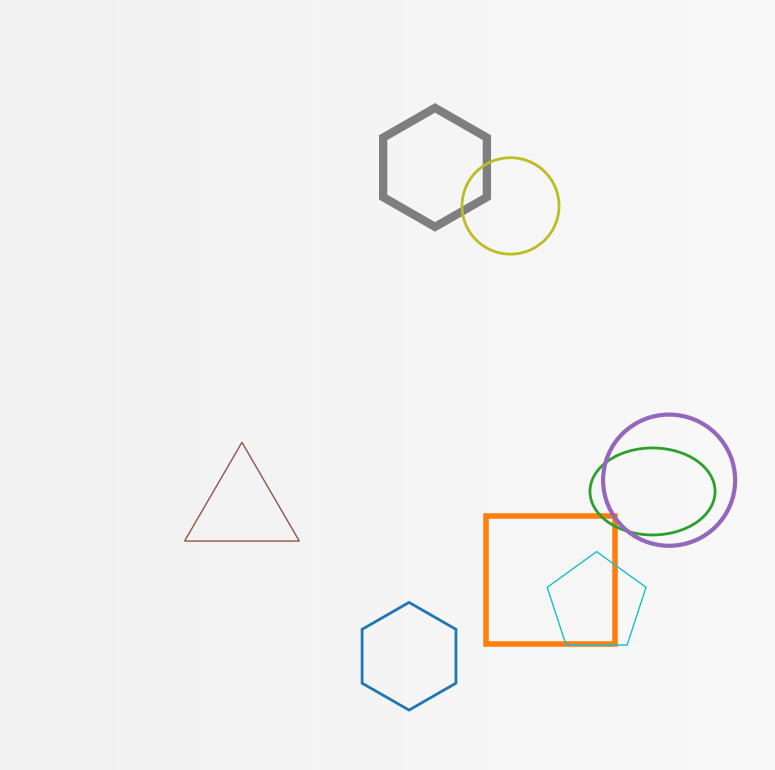[{"shape": "hexagon", "thickness": 1, "radius": 0.35, "center": [0.528, 0.148]}, {"shape": "square", "thickness": 2, "radius": 0.42, "center": [0.71, 0.247]}, {"shape": "oval", "thickness": 1, "radius": 0.4, "center": [0.842, 0.362]}, {"shape": "circle", "thickness": 1.5, "radius": 0.43, "center": [0.863, 0.376]}, {"shape": "triangle", "thickness": 0.5, "radius": 0.43, "center": [0.312, 0.34]}, {"shape": "hexagon", "thickness": 3, "radius": 0.39, "center": [0.561, 0.783]}, {"shape": "circle", "thickness": 1, "radius": 0.31, "center": [0.659, 0.733]}, {"shape": "pentagon", "thickness": 0.5, "radius": 0.34, "center": [0.77, 0.217]}]